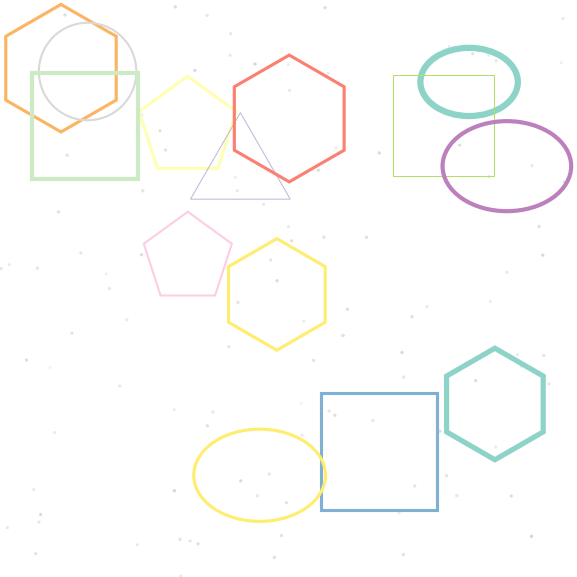[{"shape": "oval", "thickness": 3, "radius": 0.42, "center": [0.812, 0.857]}, {"shape": "hexagon", "thickness": 2.5, "radius": 0.48, "center": [0.857, 0.3]}, {"shape": "pentagon", "thickness": 1.5, "radius": 0.44, "center": [0.325, 0.779]}, {"shape": "triangle", "thickness": 0.5, "radius": 0.5, "center": [0.416, 0.704]}, {"shape": "hexagon", "thickness": 1.5, "radius": 0.55, "center": [0.501, 0.794]}, {"shape": "square", "thickness": 1.5, "radius": 0.5, "center": [0.656, 0.217]}, {"shape": "hexagon", "thickness": 1.5, "radius": 0.55, "center": [0.106, 0.881]}, {"shape": "square", "thickness": 0.5, "radius": 0.44, "center": [0.768, 0.782]}, {"shape": "pentagon", "thickness": 1, "radius": 0.4, "center": [0.325, 0.552]}, {"shape": "circle", "thickness": 1, "radius": 0.42, "center": [0.152, 0.875]}, {"shape": "oval", "thickness": 2, "radius": 0.56, "center": [0.878, 0.711]}, {"shape": "square", "thickness": 2, "radius": 0.46, "center": [0.147, 0.782]}, {"shape": "oval", "thickness": 1.5, "radius": 0.57, "center": [0.45, 0.176]}, {"shape": "hexagon", "thickness": 1.5, "radius": 0.48, "center": [0.479, 0.489]}]